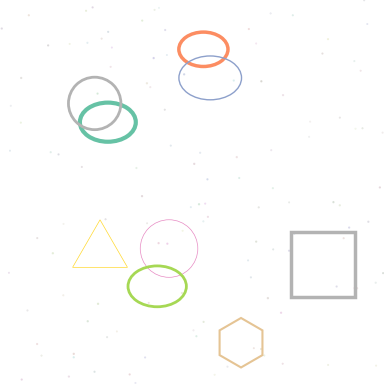[{"shape": "oval", "thickness": 3, "radius": 0.36, "center": [0.28, 0.683]}, {"shape": "oval", "thickness": 2.5, "radius": 0.32, "center": [0.528, 0.872]}, {"shape": "oval", "thickness": 1, "radius": 0.41, "center": [0.546, 0.798]}, {"shape": "circle", "thickness": 0.5, "radius": 0.37, "center": [0.439, 0.354]}, {"shape": "oval", "thickness": 2, "radius": 0.38, "center": [0.408, 0.256]}, {"shape": "triangle", "thickness": 0.5, "radius": 0.41, "center": [0.26, 0.347]}, {"shape": "hexagon", "thickness": 1.5, "radius": 0.32, "center": [0.626, 0.11]}, {"shape": "circle", "thickness": 2, "radius": 0.34, "center": [0.246, 0.731]}, {"shape": "square", "thickness": 2.5, "radius": 0.42, "center": [0.838, 0.313]}]